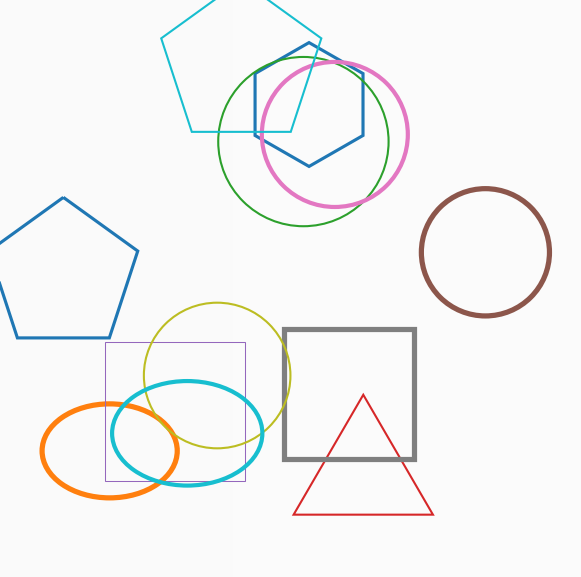[{"shape": "hexagon", "thickness": 1.5, "radius": 0.54, "center": [0.532, 0.818]}, {"shape": "pentagon", "thickness": 1.5, "radius": 0.67, "center": [0.109, 0.523]}, {"shape": "oval", "thickness": 2.5, "radius": 0.58, "center": [0.189, 0.218]}, {"shape": "circle", "thickness": 1, "radius": 0.73, "center": [0.522, 0.754]}, {"shape": "triangle", "thickness": 1, "radius": 0.69, "center": [0.625, 0.177]}, {"shape": "square", "thickness": 0.5, "radius": 0.6, "center": [0.301, 0.287]}, {"shape": "circle", "thickness": 2.5, "radius": 0.55, "center": [0.835, 0.562]}, {"shape": "circle", "thickness": 2, "radius": 0.63, "center": [0.576, 0.766]}, {"shape": "square", "thickness": 2.5, "radius": 0.56, "center": [0.601, 0.317]}, {"shape": "circle", "thickness": 1, "radius": 0.63, "center": [0.374, 0.349]}, {"shape": "oval", "thickness": 2, "radius": 0.65, "center": [0.322, 0.249]}, {"shape": "pentagon", "thickness": 1, "radius": 0.72, "center": [0.415, 0.888]}]